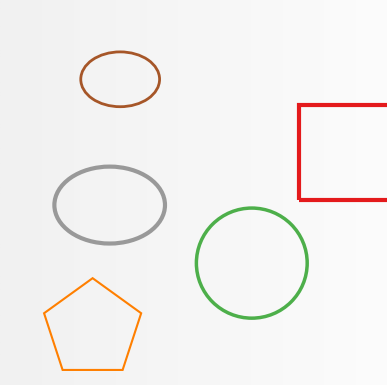[{"shape": "square", "thickness": 3, "radius": 0.62, "center": [0.895, 0.604]}, {"shape": "circle", "thickness": 2.5, "radius": 0.71, "center": [0.65, 0.317]}, {"shape": "pentagon", "thickness": 1.5, "radius": 0.66, "center": [0.239, 0.146]}, {"shape": "oval", "thickness": 2, "radius": 0.51, "center": [0.31, 0.794]}, {"shape": "oval", "thickness": 3, "radius": 0.71, "center": [0.283, 0.467]}]